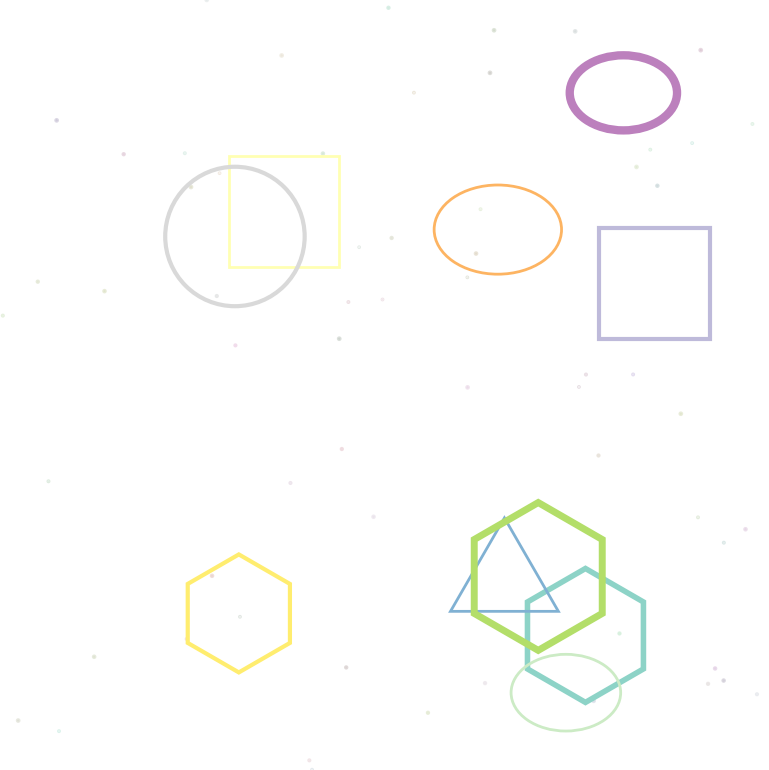[{"shape": "hexagon", "thickness": 2, "radius": 0.43, "center": [0.76, 0.175]}, {"shape": "square", "thickness": 1, "radius": 0.36, "center": [0.369, 0.725]}, {"shape": "square", "thickness": 1.5, "radius": 0.36, "center": [0.851, 0.631]}, {"shape": "triangle", "thickness": 1, "radius": 0.4, "center": [0.655, 0.246]}, {"shape": "oval", "thickness": 1, "radius": 0.41, "center": [0.647, 0.702]}, {"shape": "hexagon", "thickness": 2.5, "radius": 0.48, "center": [0.699, 0.251]}, {"shape": "circle", "thickness": 1.5, "radius": 0.45, "center": [0.305, 0.693]}, {"shape": "oval", "thickness": 3, "radius": 0.35, "center": [0.81, 0.879]}, {"shape": "oval", "thickness": 1, "radius": 0.36, "center": [0.735, 0.1]}, {"shape": "hexagon", "thickness": 1.5, "radius": 0.38, "center": [0.31, 0.203]}]